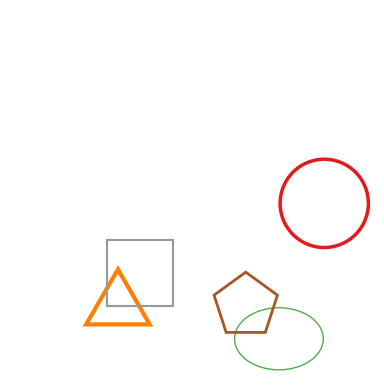[{"shape": "circle", "thickness": 2.5, "radius": 0.57, "center": [0.842, 0.472]}, {"shape": "oval", "thickness": 1, "radius": 0.58, "center": [0.725, 0.12]}, {"shape": "triangle", "thickness": 3, "radius": 0.48, "center": [0.306, 0.205]}, {"shape": "pentagon", "thickness": 2, "radius": 0.43, "center": [0.638, 0.207]}, {"shape": "square", "thickness": 1.5, "radius": 0.43, "center": [0.363, 0.292]}]